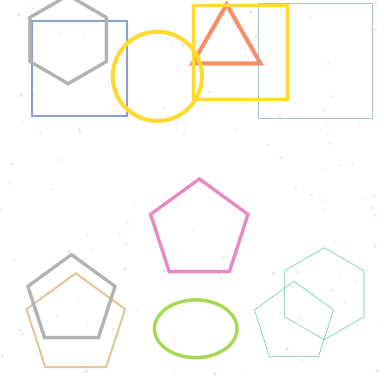[{"shape": "hexagon", "thickness": 0.5, "radius": 0.6, "center": [0.842, 0.237]}, {"shape": "pentagon", "thickness": 0.5, "radius": 0.54, "center": [0.764, 0.161]}, {"shape": "triangle", "thickness": 3, "radius": 0.51, "center": [0.588, 0.886]}, {"shape": "square", "thickness": 0.5, "radius": 0.74, "center": [0.818, 0.842]}, {"shape": "square", "thickness": 1.5, "radius": 0.62, "center": [0.206, 0.822]}, {"shape": "pentagon", "thickness": 2.5, "radius": 0.66, "center": [0.518, 0.402]}, {"shape": "oval", "thickness": 2.5, "radius": 0.54, "center": [0.508, 0.146]}, {"shape": "square", "thickness": 2.5, "radius": 0.61, "center": [0.624, 0.865]}, {"shape": "circle", "thickness": 3, "radius": 0.58, "center": [0.409, 0.802]}, {"shape": "pentagon", "thickness": 1.5, "radius": 0.67, "center": [0.197, 0.155]}, {"shape": "hexagon", "thickness": 2.5, "radius": 0.57, "center": [0.177, 0.897]}, {"shape": "pentagon", "thickness": 2.5, "radius": 0.6, "center": [0.186, 0.22]}]